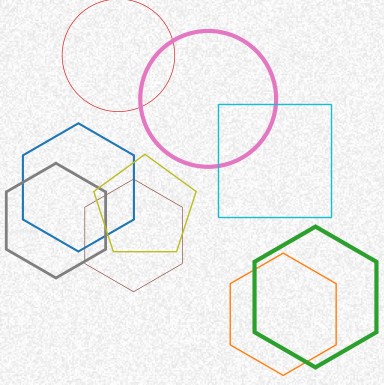[{"shape": "hexagon", "thickness": 1.5, "radius": 0.83, "center": [0.204, 0.513]}, {"shape": "hexagon", "thickness": 1, "radius": 0.79, "center": [0.736, 0.184]}, {"shape": "hexagon", "thickness": 3, "radius": 0.91, "center": [0.819, 0.229]}, {"shape": "circle", "thickness": 0.5, "radius": 0.73, "center": [0.308, 0.856]}, {"shape": "hexagon", "thickness": 0.5, "radius": 0.73, "center": [0.347, 0.388]}, {"shape": "circle", "thickness": 3, "radius": 0.88, "center": [0.541, 0.743]}, {"shape": "hexagon", "thickness": 2, "radius": 0.74, "center": [0.145, 0.427]}, {"shape": "pentagon", "thickness": 1, "radius": 0.7, "center": [0.377, 0.459]}, {"shape": "square", "thickness": 1, "radius": 0.73, "center": [0.712, 0.584]}]